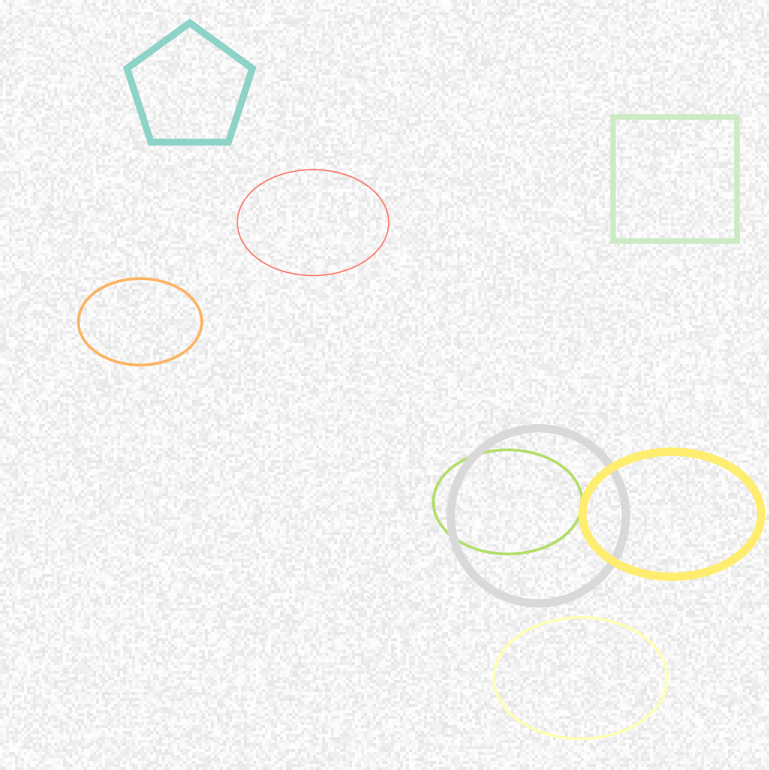[{"shape": "pentagon", "thickness": 2.5, "radius": 0.43, "center": [0.246, 0.885]}, {"shape": "oval", "thickness": 1, "radius": 0.56, "center": [0.754, 0.119]}, {"shape": "oval", "thickness": 0.5, "radius": 0.49, "center": [0.407, 0.711]}, {"shape": "oval", "thickness": 1, "radius": 0.4, "center": [0.182, 0.582]}, {"shape": "oval", "thickness": 1, "radius": 0.48, "center": [0.659, 0.348]}, {"shape": "circle", "thickness": 3, "radius": 0.57, "center": [0.699, 0.33]}, {"shape": "square", "thickness": 2, "radius": 0.4, "center": [0.876, 0.767]}, {"shape": "oval", "thickness": 3, "radius": 0.58, "center": [0.873, 0.332]}]